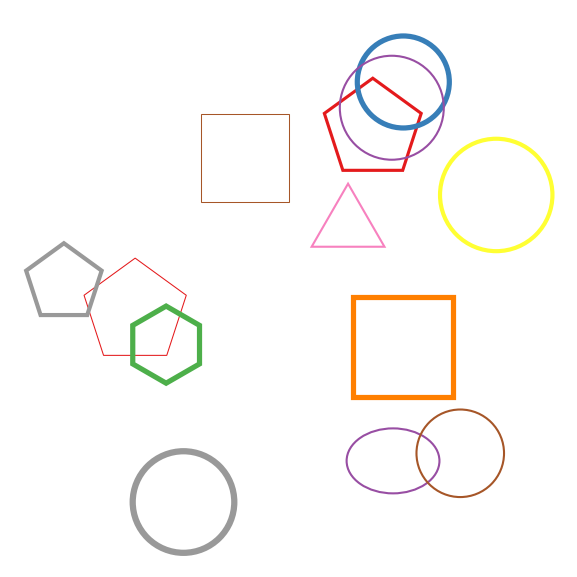[{"shape": "pentagon", "thickness": 1.5, "radius": 0.44, "center": [0.645, 0.776]}, {"shape": "pentagon", "thickness": 0.5, "radius": 0.47, "center": [0.234, 0.459]}, {"shape": "circle", "thickness": 2.5, "radius": 0.4, "center": [0.698, 0.857]}, {"shape": "hexagon", "thickness": 2.5, "radius": 0.33, "center": [0.288, 0.402]}, {"shape": "oval", "thickness": 1, "radius": 0.4, "center": [0.681, 0.201]}, {"shape": "circle", "thickness": 1, "radius": 0.45, "center": [0.678, 0.813]}, {"shape": "square", "thickness": 2.5, "radius": 0.43, "center": [0.697, 0.398]}, {"shape": "circle", "thickness": 2, "radius": 0.49, "center": [0.859, 0.662]}, {"shape": "circle", "thickness": 1, "radius": 0.38, "center": [0.797, 0.214]}, {"shape": "square", "thickness": 0.5, "radius": 0.38, "center": [0.424, 0.725]}, {"shape": "triangle", "thickness": 1, "radius": 0.36, "center": [0.603, 0.608]}, {"shape": "pentagon", "thickness": 2, "radius": 0.34, "center": [0.111, 0.509]}, {"shape": "circle", "thickness": 3, "radius": 0.44, "center": [0.318, 0.13]}]